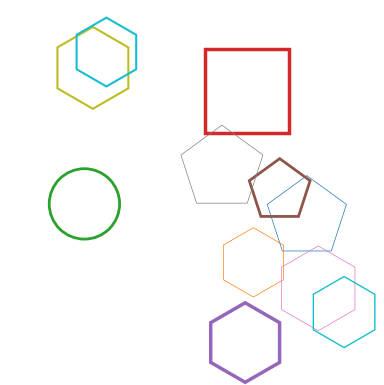[{"shape": "pentagon", "thickness": 0.5, "radius": 0.54, "center": [0.797, 0.436]}, {"shape": "hexagon", "thickness": 0.5, "radius": 0.45, "center": [0.658, 0.319]}, {"shape": "circle", "thickness": 2, "radius": 0.46, "center": [0.219, 0.47]}, {"shape": "square", "thickness": 2.5, "radius": 0.55, "center": [0.643, 0.763]}, {"shape": "hexagon", "thickness": 2.5, "radius": 0.52, "center": [0.637, 0.11]}, {"shape": "pentagon", "thickness": 2, "radius": 0.42, "center": [0.726, 0.505]}, {"shape": "hexagon", "thickness": 0.5, "radius": 0.55, "center": [0.827, 0.251]}, {"shape": "pentagon", "thickness": 0.5, "radius": 0.56, "center": [0.576, 0.563]}, {"shape": "hexagon", "thickness": 1.5, "radius": 0.53, "center": [0.241, 0.824]}, {"shape": "hexagon", "thickness": 1, "radius": 0.46, "center": [0.894, 0.189]}, {"shape": "hexagon", "thickness": 1.5, "radius": 0.45, "center": [0.276, 0.865]}]